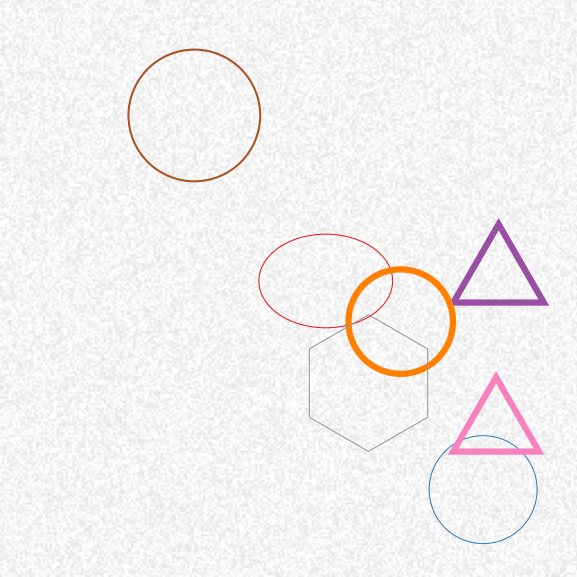[{"shape": "oval", "thickness": 0.5, "radius": 0.58, "center": [0.564, 0.513]}, {"shape": "circle", "thickness": 0.5, "radius": 0.47, "center": [0.837, 0.151]}, {"shape": "triangle", "thickness": 3, "radius": 0.45, "center": [0.863, 0.52]}, {"shape": "circle", "thickness": 3, "radius": 0.45, "center": [0.694, 0.442]}, {"shape": "circle", "thickness": 1, "radius": 0.57, "center": [0.337, 0.799]}, {"shape": "triangle", "thickness": 3, "radius": 0.43, "center": [0.859, 0.26]}, {"shape": "hexagon", "thickness": 0.5, "radius": 0.59, "center": [0.638, 0.336]}]